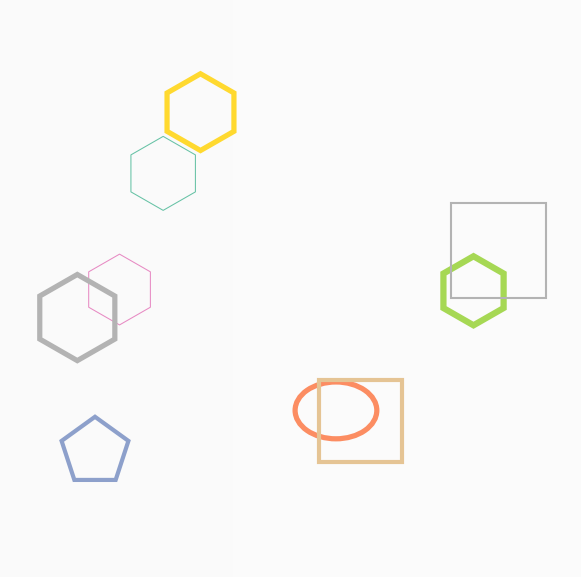[{"shape": "hexagon", "thickness": 0.5, "radius": 0.32, "center": [0.281, 0.699]}, {"shape": "oval", "thickness": 2.5, "radius": 0.35, "center": [0.578, 0.289]}, {"shape": "pentagon", "thickness": 2, "radius": 0.3, "center": [0.163, 0.217]}, {"shape": "hexagon", "thickness": 0.5, "radius": 0.31, "center": [0.206, 0.498]}, {"shape": "hexagon", "thickness": 3, "radius": 0.3, "center": [0.815, 0.496]}, {"shape": "hexagon", "thickness": 2.5, "radius": 0.33, "center": [0.345, 0.805]}, {"shape": "square", "thickness": 2, "radius": 0.36, "center": [0.62, 0.27]}, {"shape": "hexagon", "thickness": 2.5, "radius": 0.37, "center": [0.133, 0.449]}, {"shape": "square", "thickness": 1, "radius": 0.41, "center": [0.857, 0.565]}]